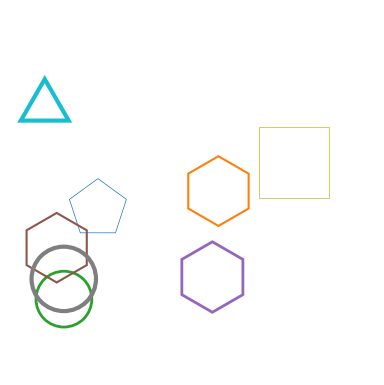[{"shape": "pentagon", "thickness": 0.5, "radius": 0.39, "center": [0.254, 0.458]}, {"shape": "hexagon", "thickness": 1.5, "radius": 0.45, "center": [0.567, 0.504]}, {"shape": "circle", "thickness": 2, "radius": 0.36, "center": [0.166, 0.223]}, {"shape": "hexagon", "thickness": 2, "radius": 0.46, "center": [0.552, 0.28]}, {"shape": "hexagon", "thickness": 1.5, "radius": 0.45, "center": [0.147, 0.357]}, {"shape": "circle", "thickness": 3, "radius": 0.42, "center": [0.166, 0.276]}, {"shape": "square", "thickness": 0.5, "radius": 0.46, "center": [0.763, 0.578]}, {"shape": "triangle", "thickness": 3, "radius": 0.36, "center": [0.116, 0.723]}]